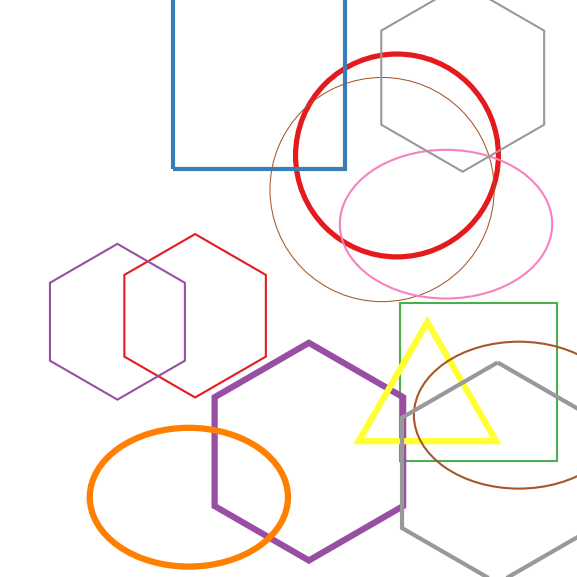[{"shape": "hexagon", "thickness": 1, "radius": 0.71, "center": [0.338, 0.452]}, {"shape": "circle", "thickness": 2.5, "radius": 0.88, "center": [0.687, 0.73]}, {"shape": "square", "thickness": 2, "radius": 0.75, "center": [0.448, 0.856]}, {"shape": "square", "thickness": 1, "radius": 0.68, "center": [0.828, 0.337]}, {"shape": "hexagon", "thickness": 3, "radius": 0.94, "center": [0.535, 0.217]}, {"shape": "hexagon", "thickness": 1, "radius": 0.67, "center": [0.203, 0.442]}, {"shape": "oval", "thickness": 3, "radius": 0.86, "center": [0.327, 0.138]}, {"shape": "triangle", "thickness": 3, "radius": 0.69, "center": [0.74, 0.304]}, {"shape": "oval", "thickness": 1, "radius": 0.91, "center": [0.898, 0.28]}, {"shape": "circle", "thickness": 0.5, "radius": 0.97, "center": [0.662, 0.671]}, {"shape": "oval", "thickness": 1, "radius": 0.92, "center": [0.772, 0.611]}, {"shape": "hexagon", "thickness": 2, "radius": 0.96, "center": [0.862, 0.18]}, {"shape": "hexagon", "thickness": 1, "radius": 0.81, "center": [0.801, 0.865]}]